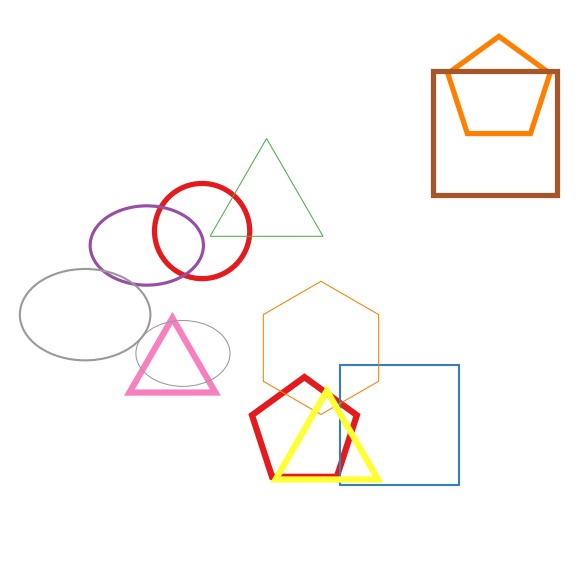[{"shape": "circle", "thickness": 2.5, "radius": 0.41, "center": [0.35, 0.599]}, {"shape": "pentagon", "thickness": 3, "radius": 0.48, "center": [0.527, 0.251]}, {"shape": "square", "thickness": 1, "radius": 0.52, "center": [0.692, 0.263]}, {"shape": "triangle", "thickness": 0.5, "radius": 0.56, "center": [0.462, 0.646]}, {"shape": "oval", "thickness": 1.5, "radius": 0.49, "center": [0.254, 0.574]}, {"shape": "hexagon", "thickness": 0.5, "radius": 0.58, "center": [0.556, 0.397]}, {"shape": "pentagon", "thickness": 2.5, "radius": 0.47, "center": [0.864, 0.843]}, {"shape": "triangle", "thickness": 3, "radius": 0.51, "center": [0.566, 0.22]}, {"shape": "square", "thickness": 2.5, "radius": 0.54, "center": [0.857, 0.769]}, {"shape": "triangle", "thickness": 3, "radius": 0.43, "center": [0.299, 0.362]}, {"shape": "oval", "thickness": 0.5, "radius": 0.41, "center": [0.317, 0.387]}, {"shape": "oval", "thickness": 1, "radius": 0.57, "center": [0.147, 0.454]}]